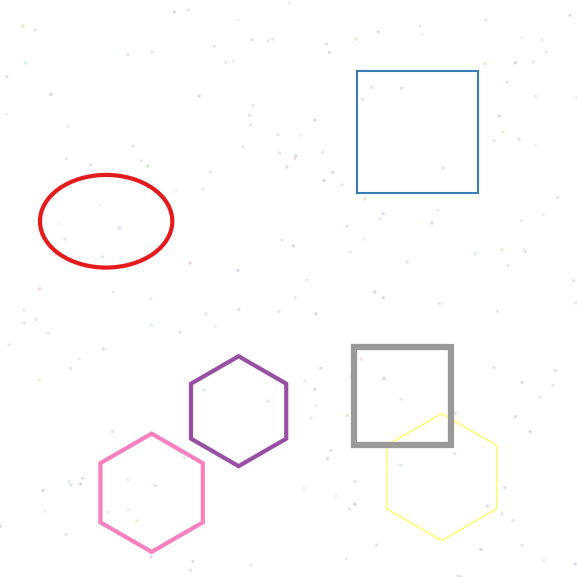[{"shape": "oval", "thickness": 2, "radius": 0.57, "center": [0.184, 0.616]}, {"shape": "square", "thickness": 1, "radius": 0.53, "center": [0.723, 0.771]}, {"shape": "hexagon", "thickness": 2, "radius": 0.48, "center": [0.413, 0.287]}, {"shape": "hexagon", "thickness": 0.5, "radius": 0.55, "center": [0.765, 0.173]}, {"shape": "hexagon", "thickness": 2, "radius": 0.51, "center": [0.263, 0.146]}, {"shape": "square", "thickness": 3, "radius": 0.42, "center": [0.697, 0.314]}]